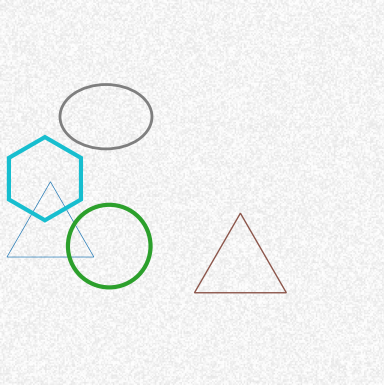[{"shape": "triangle", "thickness": 0.5, "radius": 0.65, "center": [0.131, 0.398]}, {"shape": "circle", "thickness": 3, "radius": 0.54, "center": [0.284, 0.361]}, {"shape": "triangle", "thickness": 1, "radius": 0.69, "center": [0.624, 0.308]}, {"shape": "oval", "thickness": 2, "radius": 0.6, "center": [0.275, 0.697]}, {"shape": "hexagon", "thickness": 3, "radius": 0.54, "center": [0.117, 0.536]}]